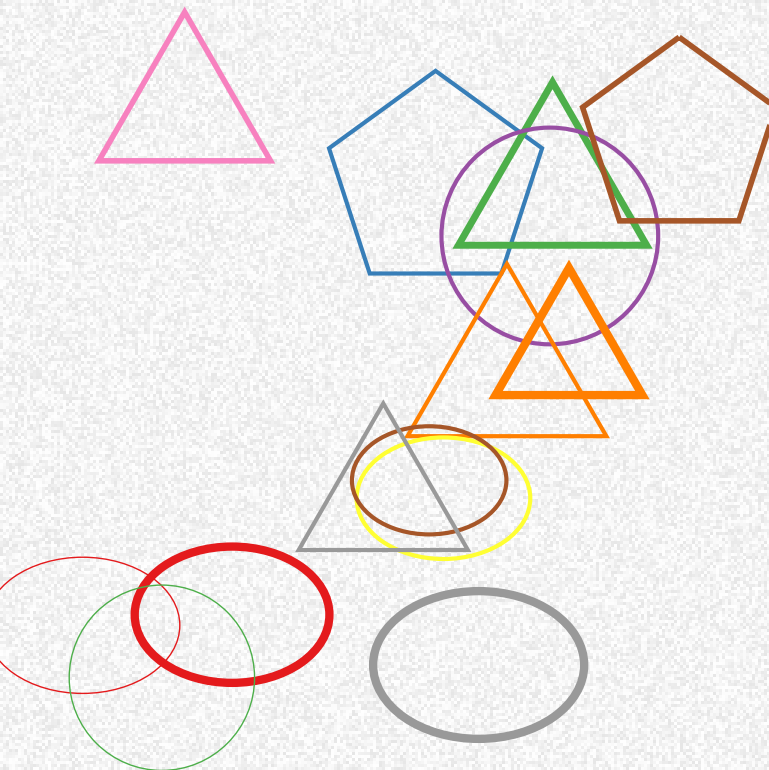[{"shape": "oval", "thickness": 0.5, "radius": 0.63, "center": [0.107, 0.188]}, {"shape": "oval", "thickness": 3, "radius": 0.63, "center": [0.301, 0.202]}, {"shape": "pentagon", "thickness": 1.5, "radius": 0.73, "center": [0.566, 0.762]}, {"shape": "circle", "thickness": 0.5, "radius": 0.6, "center": [0.21, 0.12]}, {"shape": "triangle", "thickness": 2.5, "radius": 0.71, "center": [0.718, 0.752]}, {"shape": "circle", "thickness": 1.5, "radius": 0.7, "center": [0.714, 0.694]}, {"shape": "triangle", "thickness": 3, "radius": 0.55, "center": [0.739, 0.542]}, {"shape": "triangle", "thickness": 1.5, "radius": 0.75, "center": [0.658, 0.508]}, {"shape": "oval", "thickness": 1.5, "radius": 0.56, "center": [0.576, 0.353]}, {"shape": "pentagon", "thickness": 2, "radius": 0.66, "center": [0.882, 0.82]}, {"shape": "oval", "thickness": 1.5, "radius": 0.5, "center": [0.557, 0.376]}, {"shape": "triangle", "thickness": 2, "radius": 0.64, "center": [0.24, 0.856]}, {"shape": "oval", "thickness": 3, "radius": 0.69, "center": [0.622, 0.136]}, {"shape": "triangle", "thickness": 1.5, "radius": 0.63, "center": [0.498, 0.349]}]